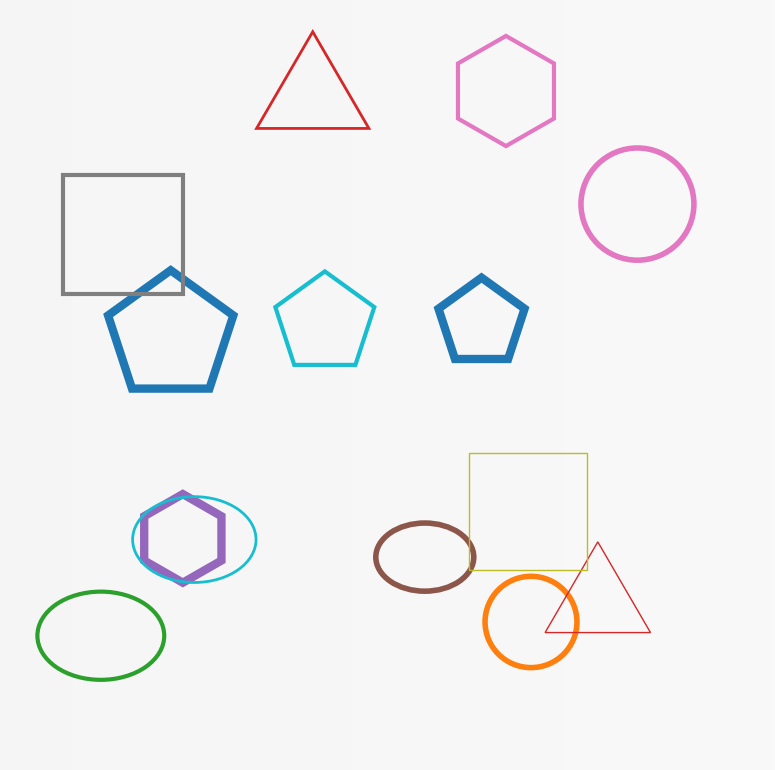[{"shape": "pentagon", "thickness": 3, "radius": 0.29, "center": [0.621, 0.581]}, {"shape": "pentagon", "thickness": 3, "radius": 0.42, "center": [0.22, 0.564]}, {"shape": "circle", "thickness": 2, "radius": 0.3, "center": [0.685, 0.192]}, {"shape": "oval", "thickness": 1.5, "radius": 0.41, "center": [0.13, 0.174]}, {"shape": "triangle", "thickness": 1, "radius": 0.42, "center": [0.404, 0.875]}, {"shape": "triangle", "thickness": 0.5, "radius": 0.39, "center": [0.771, 0.218]}, {"shape": "hexagon", "thickness": 3, "radius": 0.29, "center": [0.236, 0.301]}, {"shape": "oval", "thickness": 2, "radius": 0.32, "center": [0.548, 0.276]}, {"shape": "circle", "thickness": 2, "radius": 0.36, "center": [0.823, 0.735]}, {"shape": "hexagon", "thickness": 1.5, "radius": 0.36, "center": [0.653, 0.882]}, {"shape": "square", "thickness": 1.5, "radius": 0.39, "center": [0.158, 0.695]}, {"shape": "square", "thickness": 0.5, "radius": 0.38, "center": [0.682, 0.336]}, {"shape": "oval", "thickness": 1, "radius": 0.4, "center": [0.251, 0.299]}, {"shape": "pentagon", "thickness": 1.5, "radius": 0.34, "center": [0.419, 0.58]}]